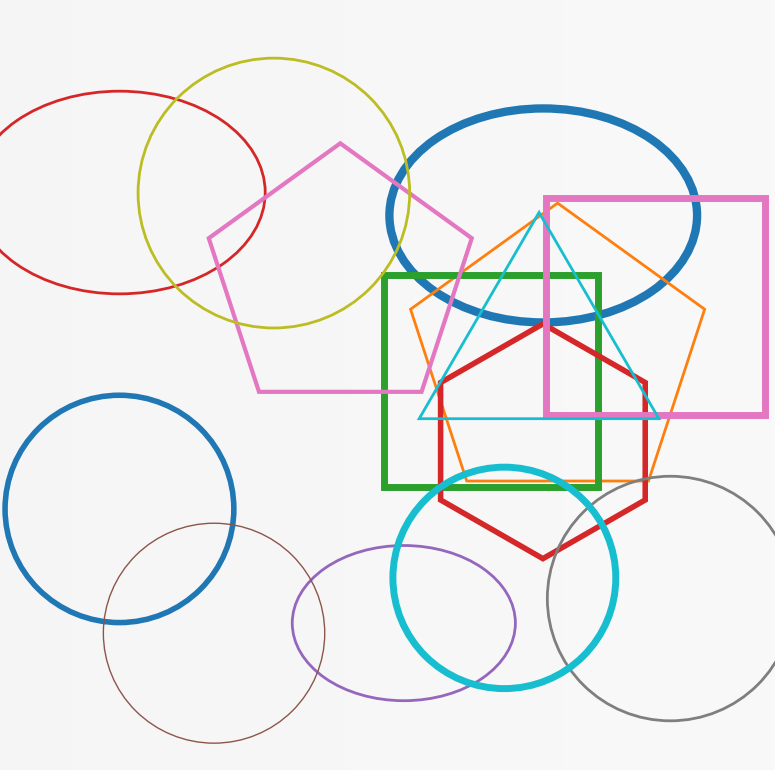[{"shape": "circle", "thickness": 2, "radius": 0.74, "center": [0.154, 0.339]}, {"shape": "oval", "thickness": 3, "radius": 0.99, "center": [0.701, 0.72]}, {"shape": "pentagon", "thickness": 1, "radius": 1.0, "center": [0.719, 0.537]}, {"shape": "square", "thickness": 2.5, "radius": 0.69, "center": [0.633, 0.505]}, {"shape": "hexagon", "thickness": 2, "radius": 0.76, "center": [0.701, 0.427]}, {"shape": "oval", "thickness": 1, "radius": 0.94, "center": [0.154, 0.75]}, {"shape": "oval", "thickness": 1, "radius": 0.72, "center": [0.521, 0.191]}, {"shape": "circle", "thickness": 0.5, "radius": 0.71, "center": [0.276, 0.178]}, {"shape": "pentagon", "thickness": 1.5, "radius": 0.89, "center": [0.439, 0.635]}, {"shape": "square", "thickness": 2.5, "radius": 0.71, "center": [0.846, 0.602]}, {"shape": "circle", "thickness": 1, "radius": 0.79, "center": [0.865, 0.223]}, {"shape": "circle", "thickness": 1, "radius": 0.88, "center": [0.353, 0.749]}, {"shape": "triangle", "thickness": 1, "radius": 0.89, "center": [0.696, 0.546]}, {"shape": "circle", "thickness": 2.5, "radius": 0.72, "center": [0.651, 0.249]}]